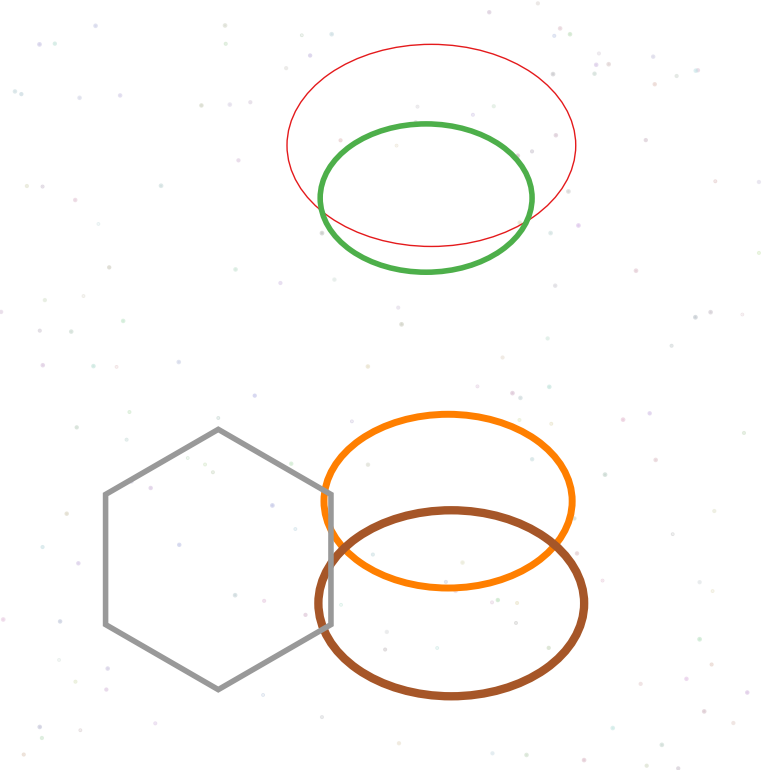[{"shape": "oval", "thickness": 0.5, "radius": 0.94, "center": [0.56, 0.811]}, {"shape": "oval", "thickness": 2, "radius": 0.69, "center": [0.553, 0.743]}, {"shape": "oval", "thickness": 2.5, "radius": 0.81, "center": [0.582, 0.349]}, {"shape": "oval", "thickness": 3, "radius": 0.86, "center": [0.586, 0.217]}, {"shape": "hexagon", "thickness": 2, "radius": 0.84, "center": [0.283, 0.273]}]